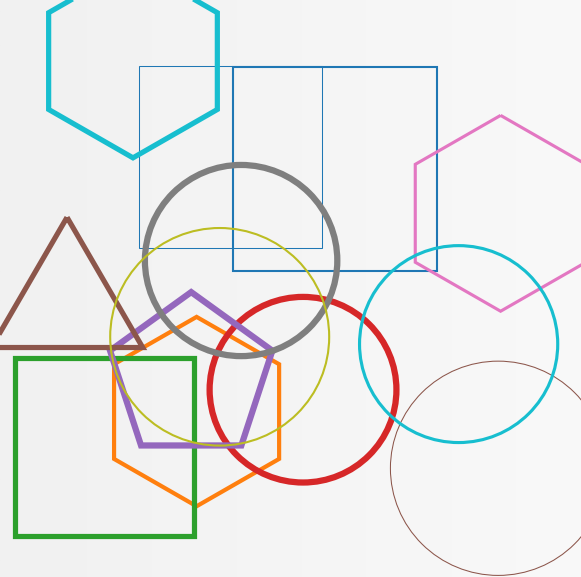[{"shape": "square", "thickness": 0.5, "radius": 0.79, "center": [0.397, 0.728]}, {"shape": "square", "thickness": 1, "radius": 0.88, "center": [0.576, 0.706]}, {"shape": "hexagon", "thickness": 2, "radius": 0.82, "center": [0.338, 0.286]}, {"shape": "square", "thickness": 2.5, "radius": 0.77, "center": [0.179, 0.225]}, {"shape": "circle", "thickness": 3, "radius": 0.8, "center": [0.521, 0.324]}, {"shape": "pentagon", "thickness": 3, "radius": 0.73, "center": [0.329, 0.347]}, {"shape": "triangle", "thickness": 2.5, "radius": 0.75, "center": [0.115, 0.473]}, {"shape": "circle", "thickness": 0.5, "radius": 0.93, "center": [0.857, 0.188]}, {"shape": "hexagon", "thickness": 1.5, "radius": 0.85, "center": [0.861, 0.63]}, {"shape": "circle", "thickness": 3, "radius": 0.83, "center": [0.415, 0.548]}, {"shape": "circle", "thickness": 1, "radius": 0.94, "center": [0.378, 0.416]}, {"shape": "circle", "thickness": 1.5, "radius": 0.85, "center": [0.789, 0.403]}, {"shape": "hexagon", "thickness": 2.5, "radius": 0.84, "center": [0.229, 0.893]}]